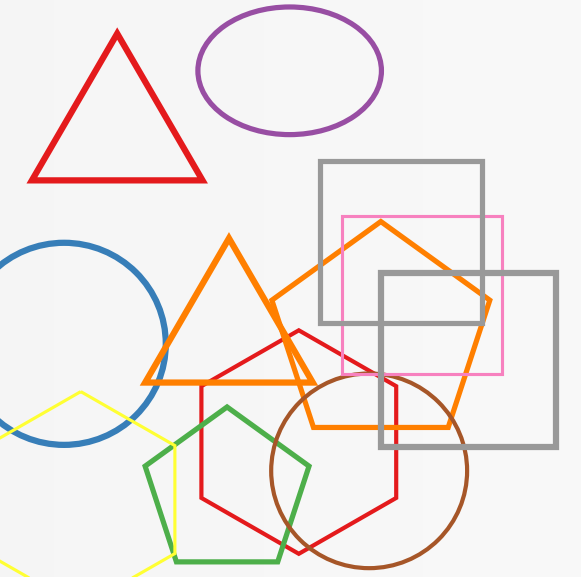[{"shape": "hexagon", "thickness": 2, "radius": 0.97, "center": [0.514, 0.234]}, {"shape": "triangle", "thickness": 3, "radius": 0.85, "center": [0.202, 0.772]}, {"shape": "circle", "thickness": 3, "radius": 0.87, "center": [0.11, 0.404]}, {"shape": "pentagon", "thickness": 2.5, "radius": 0.74, "center": [0.391, 0.146]}, {"shape": "oval", "thickness": 2.5, "radius": 0.79, "center": [0.498, 0.877]}, {"shape": "triangle", "thickness": 3, "radius": 0.83, "center": [0.394, 0.42]}, {"shape": "pentagon", "thickness": 2.5, "radius": 0.99, "center": [0.655, 0.418]}, {"shape": "hexagon", "thickness": 1.5, "radius": 0.93, "center": [0.139, 0.134]}, {"shape": "circle", "thickness": 2, "radius": 0.84, "center": [0.635, 0.184]}, {"shape": "square", "thickness": 1.5, "radius": 0.69, "center": [0.726, 0.488]}, {"shape": "square", "thickness": 3, "radius": 0.75, "center": [0.806, 0.375]}, {"shape": "square", "thickness": 2.5, "radius": 0.7, "center": [0.69, 0.58]}]